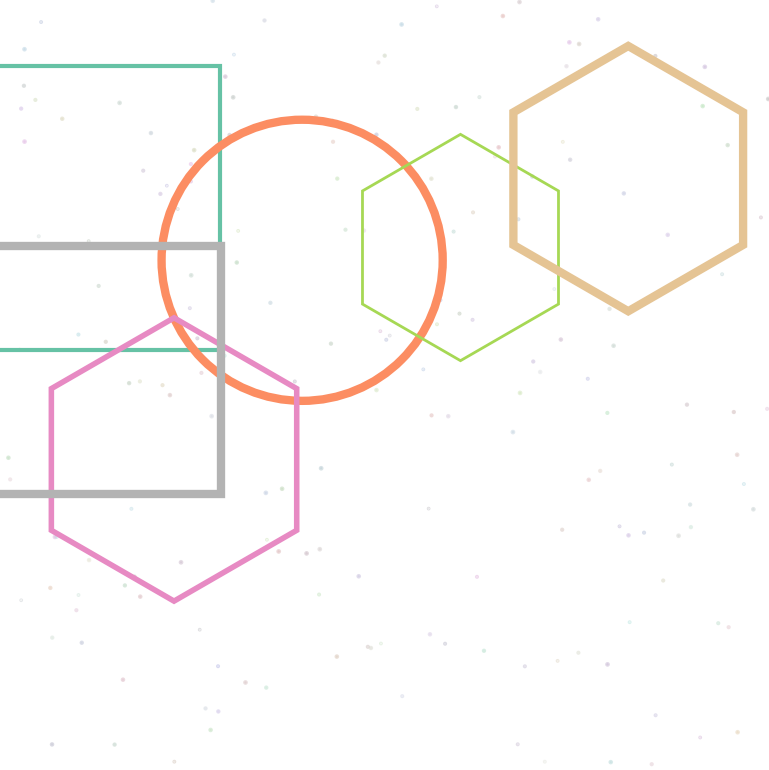[{"shape": "square", "thickness": 1.5, "radius": 0.92, "center": [0.101, 0.729]}, {"shape": "circle", "thickness": 3, "radius": 0.91, "center": [0.392, 0.662]}, {"shape": "hexagon", "thickness": 2, "radius": 0.92, "center": [0.226, 0.403]}, {"shape": "hexagon", "thickness": 1, "radius": 0.73, "center": [0.598, 0.679]}, {"shape": "hexagon", "thickness": 3, "radius": 0.86, "center": [0.816, 0.768]}, {"shape": "square", "thickness": 3, "radius": 0.8, "center": [0.126, 0.52]}]